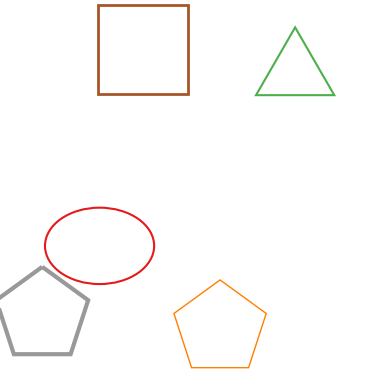[{"shape": "oval", "thickness": 1.5, "radius": 0.71, "center": [0.259, 0.361]}, {"shape": "triangle", "thickness": 1.5, "radius": 0.59, "center": [0.767, 0.811]}, {"shape": "pentagon", "thickness": 1, "radius": 0.63, "center": [0.572, 0.147]}, {"shape": "square", "thickness": 2, "radius": 0.58, "center": [0.371, 0.871]}, {"shape": "pentagon", "thickness": 3, "radius": 0.63, "center": [0.11, 0.181]}]